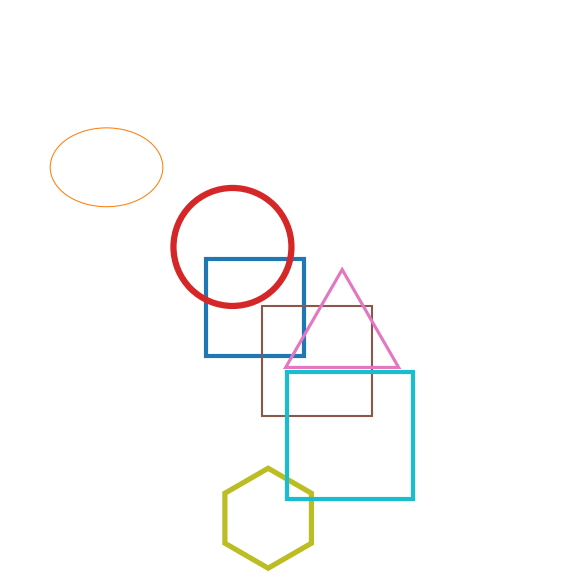[{"shape": "square", "thickness": 2, "radius": 0.42, "center": [0.441, 0.466]}, {"shape": "oval", "thickness": 0.5, "radius": 0.49, "center": [0.184, 0.709]}, {"shape": "circle", "thickness": 3, "radius": 0.51, "center": [0.403, 0.572]}, {"shape": "square", "thickness": 1, "radius": 0.48, "center": [0.549, 0.374]}, {"shape": "triangle", "thickness": 1.5, "radius": 0.56, "center": [0.592, 0.419]}, {"shape": "hexagon", "thickness": 2.5, "radius": 0.43, "center": [0.464, 0.102]}, {"shape": "square", "thickness": 2, "radius": 0.55, "center": [0.606, 0.245]}]